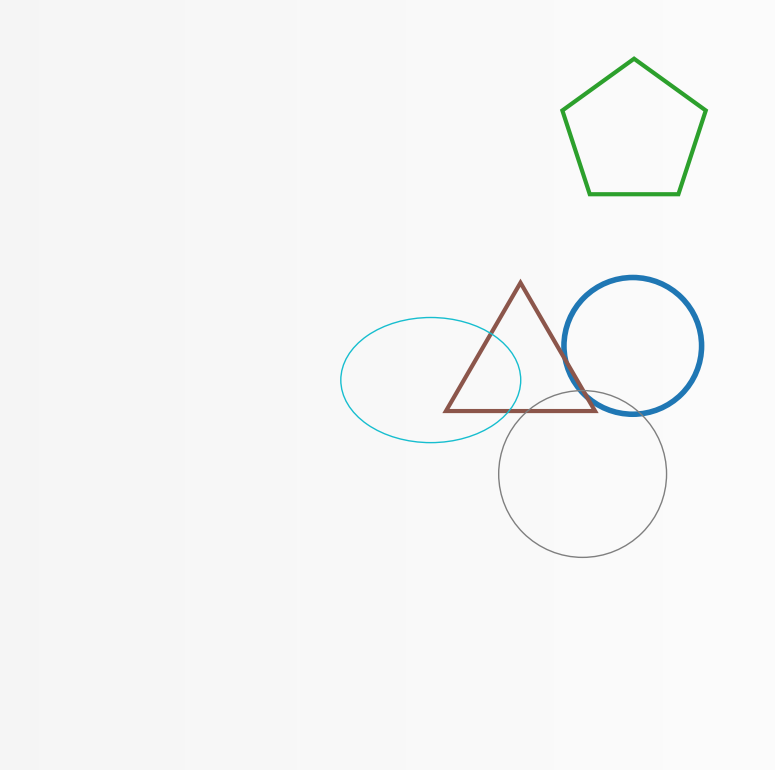[{"shape": "circle", "thickness": 2, "radius": 0.44, "center": [0.816, 0.551]}, {"shape": "pentagon", "thickness": 1.5, "radius": 0.49, "center": [0.818, 0.826]}, {"shape": "triangle", "thickness": 1.5, "radius": 0.56, "center": [0.672, 0.522]}, {"shape": "circle", "thickness": 0.5, "radius": 0.54, "center": [0.752, 0.384]}, {"shape": "oval", "thickness": 0.5, "radius": 0.58, "center": [0.556, 0.506]}]